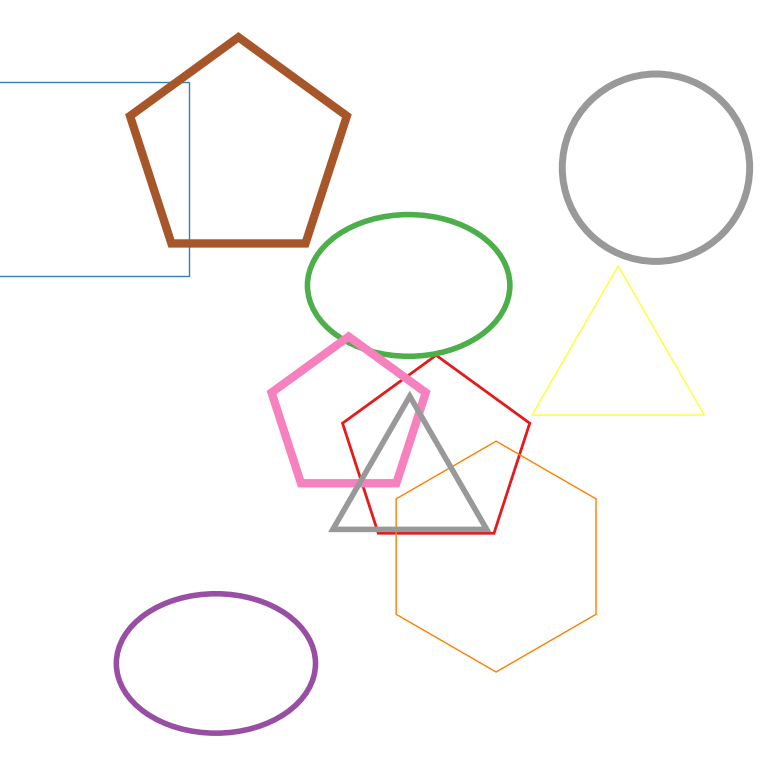[{"shape": "pentagon", "thickness": 1, "radius": 0.64, "center": [0.566, 0.411]}, {"shape": "square", "thickness": 0.5, "radius": 0.63, "center": [0.12, 0.767]}, {"shape": "oval", "thickness": 2, "radius": 0.66, "center": [0.531, 0.629]}, {"shape": "oval", "thickness": 2, "radius": 0.65, "center": [0.28, 0.138]}, {"shape": "hexagon", "thickness": 0.5, "radius": 0.75, "center": [0.644, 0.277]}, {"shape": "triangle", "thickness": 0.5, "radius": 0.65, "center": [0.803, 0.526]}, {"shape": "pentagon", "thickness": 3, "radius": 0.74, "center": [0.31, 0.804]}, {"shape": "pentagon", "thickness": 3, "radius": 0.53, "center": [0.453, 0.458]}, {"shape": "circle", "thickness": 2.5, "radius": 0.61, "center": [0.852, 0.782]}, {"shape": "triangle", "thickness": 2, "radius": 0.58, "center": [0.532, 0.37]}]